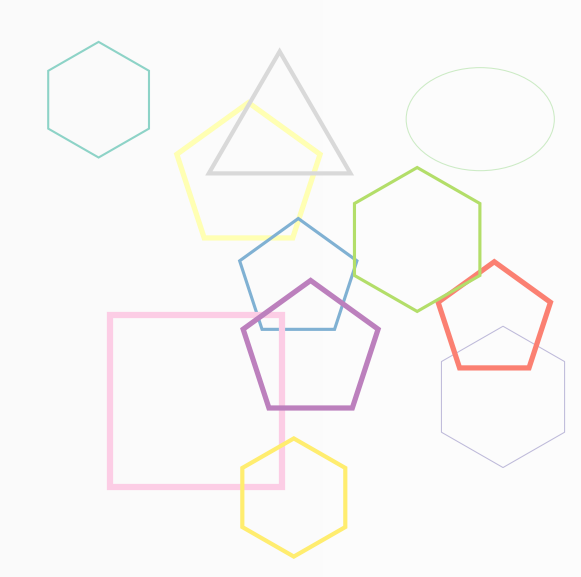[{"shape": "hexagon", "thickness": 1, "radius": 0.5, "center": [0.17, 0.826]}, {"shape": "pentagon", "thickness": 2.5, "radius": 0.65, "center": [0.427, 0.692]}, {"shape": "hexagon", "thickness": 0.5, "radius": 0.61, "center": [0.865, 0.312]}, {"shape": "pentagon", "thickness": 2.5, "radius": 0.51, "center": [0.85, 0.444]}, {"shape": "pentagon", "thickness": 1.5, "radius": 0.53, "center": [0.513, 0.515]}, {"shape": "hexagon", "thickness": 1.5, "radius": 0.62, "center": [0.718, 0.584]}, {"shape": "square", "thickness": 3, "radius": 0.74, "center": [0.337, 0.305]}, {"shape": "triangle", "thickness": 2, "radius": 0.7, "center": [0.481, 0.769]}, {"shape": "pentagon", "thickness": 2.5, "radius": 0.61, "center": [0.534, 0.391]}, {"shape": "oval", "thickness": 0.5, "radius": 0.64, "center": [0.826, 0.793]}, {"shape": "hexagon", "thickness": 2, "radius": 0.51, "center": [0.505, 0.138]}]